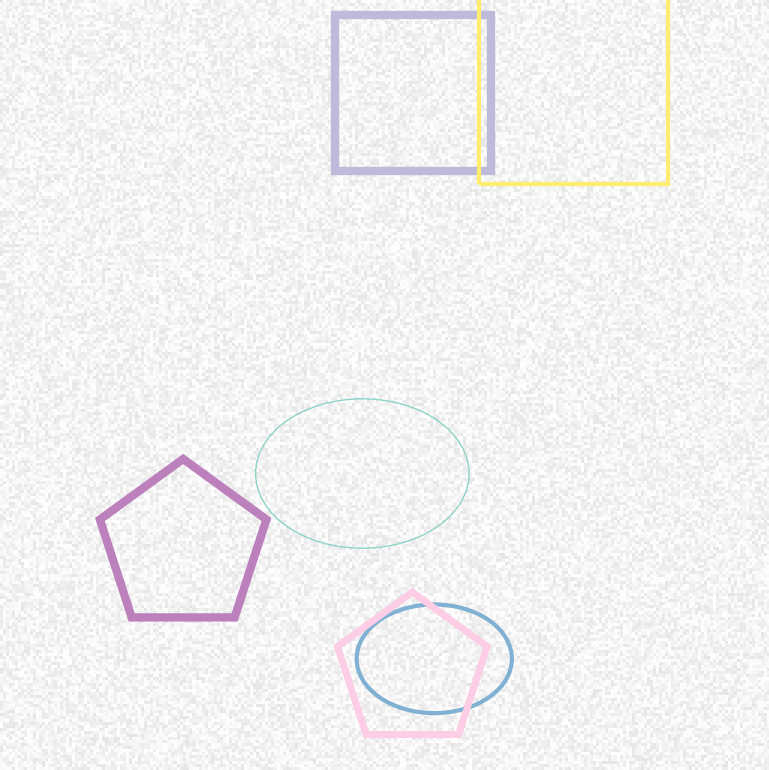[{"shape": "oval", "thickness": 0.5, "radius": 0.69, "center": [0.471, 0.385]}, {"shape": "square", "thickness": 3, "radius": 0.51, "center": [0.536, 0.879]}, {"shape": "oval", "thickness": 1.5, "radius": 0.5, "center": [0.564, 0.144]}, {"shape": "pentagon", "thickness": 2.5, "radius": 0.51, "center": [0.535, 0.129]}, {"shape": "pentagon", "thickness": 3, "radius": 0.57, "center": [0.238, 0.29]}, {"shape": "square", "thickness": 1.5, "radius": 0.61, "center": [0.745, 0.883]}]